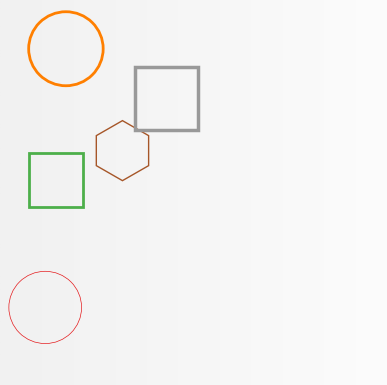[{"shape": "circle", "thickness": 0.5, "radius": 0.47, "center": [0.117, 0.201]}, {"shape": "square", "thickness": 2, "radius": 0.35, "center": [0.145, 0.532]}, {"shape": "circle", "thickness": 2, "radius": 0.48, "center": [0.17, 0.873]}, {"shape": "hexagon", "thickness": 1, "radius": 0.39, "center": [0.316, 0.609]}, {"shape": "square", "thickness": 2.5, "radius": 0.41, "center": [0.429, 0.744]}]